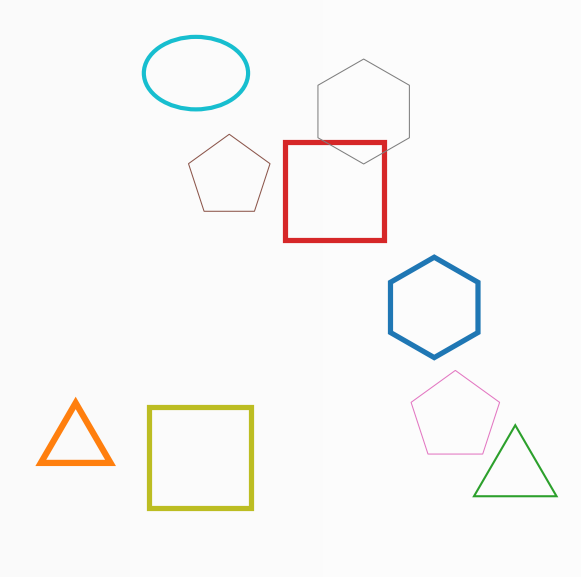[{"shape": "hexagon", "thickness": 2.5, "radius": 0.43, "center": [0.747, 0.467]}, {"shape": "triangle", "thickness": 3, "radius": 0.35, "center": [0.13, 0.232]}, {"shape": "triangle", "thickness": 1, "radius": 0.41, "center": [0.886, 0.181]}, {"shape": "square", "thickness": 2.5, "radius": 0.43, "center": [0.575, 0.668]}, {"shape": "pentagon", "thickness": 0.5, "radius": 0.37, "center": [0.394, 0.693]}, {"shape": "pentagon", "thickness": 0.5, "radius": 0.4, "center": [0.783, 0.278]}, {"shape": "hexagon", "thickness": 0.5, "radius": 0.45, "center": [0.626, 0.806]}, {"shape": "square", "thickness": 2.5, "radius": 0.44, "center": [0.344, 0.207]}, {"shape": "oval", "thickness": 2, "radius": 0.45, "center": [0.337, 0.873]}]